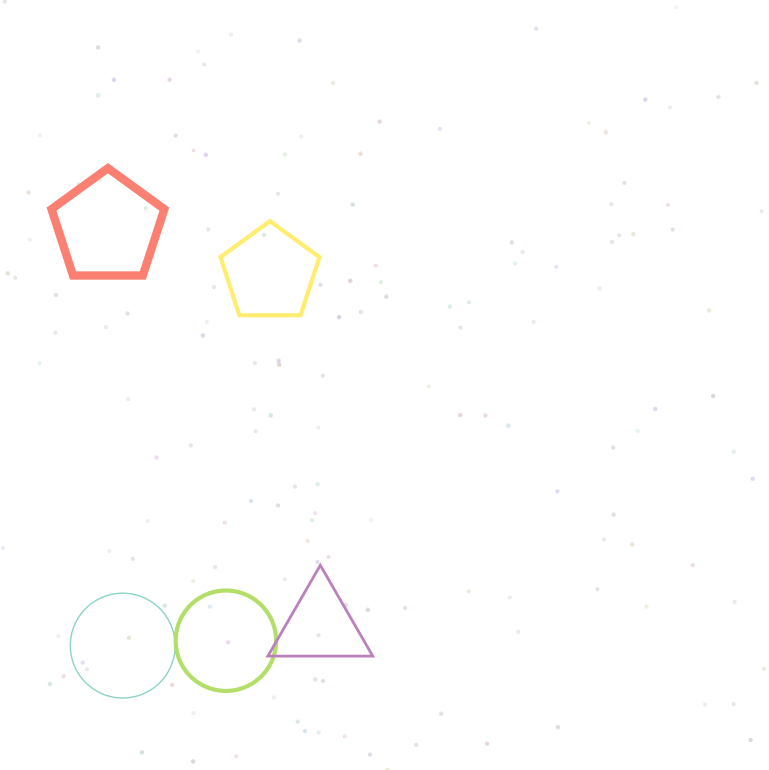[{"shape": "circle", "thickness": 0.5, "radius": 0.34, "center": [0.159, 0.162]}, {"shape": "pentagon", "thickness": 3, "radius": 0.39, "center": [0.14, 0.705]}, {"shape": "circle", "thickness": 1.5, "radius": 0.33, "center": [0.293, 0.168]}, {"shape": "triangle", "thickness": 1, "radius": 0.39, "center": [0.416, 0.187]}, {"shape": "pentagon", "thickness": 1.5, "radius": 0.34, "center": [0.351, 0.645]}]